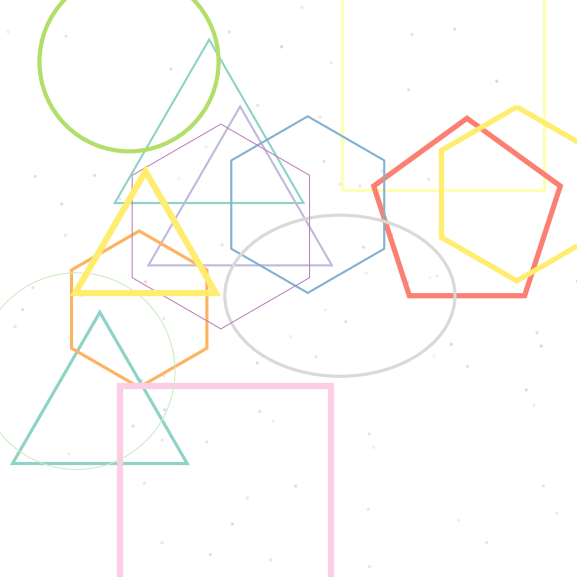[{"shape": "triangle", "thickness": 1, "radius": 0.94, "center": [0.362, 0.742]}, {"shape": "triangle", "thickness": 1.5, "radius": 0.87, "center": [0.173, 0.284]}, {"shape": "square", "thickness": 1.5, "radius": 0.88, "center": [0.767, 0.846]}, {"shape": "triangle", "thickness": 1, "radius": 0.92, "center": [0.416, 0.631]}, {"shape": "pentagon", "thickness": 2.5, "radius": 0.85, "center": [0.809, 0.624]}, {"shape": "hexagon", "thickness": 1, "radius": 0.76, "center": [0.533, 0.645]}, {"shape": "hexagon", "thickness": 1.5, "radius": 0.68, "center": [0.241, 0.464]}, {"shape": "circle", "thickness": 2, "radius": 0.78, "center": [0.223, 0.892]}, {"shape": "square", "thickness": 3, "radius": 0.91, "center": [0.39, 0.147]}, {"shape": "oval", "thickness": 1.5, "radius": 1.0, "center": [0.589, 0.487]}, {"shape": "hexagon", "thickness": 0.5, "radius": 0.89, "center": [0.382, 0.607]}, {"shape": "circle", "thickness": 0.5, "radius": 0.85, "center": [0.133, 0.356]}, {"shape": "triangle", "thickness": 3, "radius": 0.7, "center": [0.252, 0.562]}, {"shape": "hexagon", "thickness": 2.5, "radius": 0.75, "center": [0.895, 0.663]}]